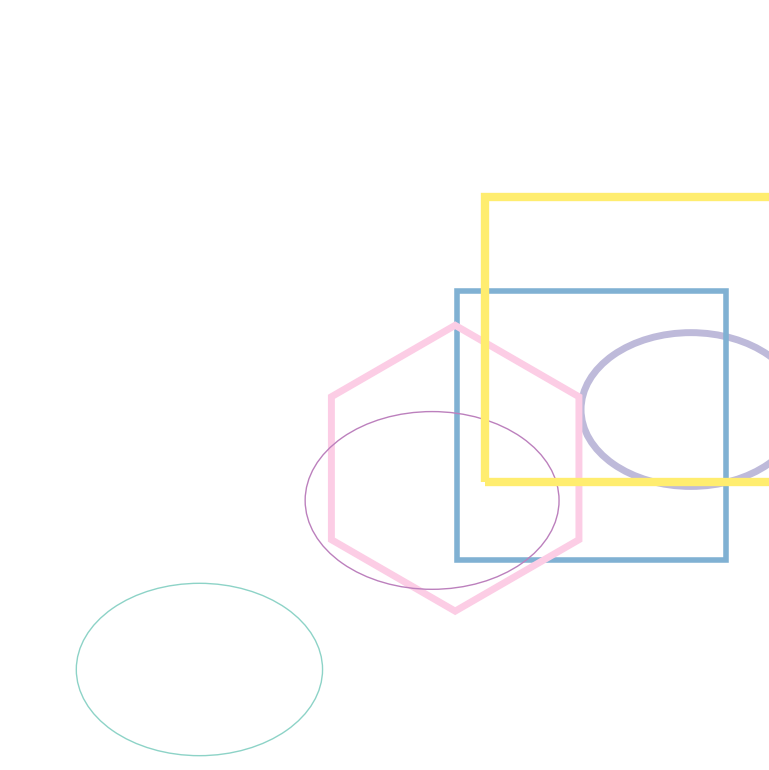[{"shape": "oval", "thickness": 0.5, "radius": 0.8, "center": [0.259, 0.131]}, {"shape": "oval", "thickness": 2.5, "radius": 0.71, "center": [0.897, 0.468]}, {"shape": "square", "thickness": 2, "radius": 0.87, "center": [0.768, 0.447]}, {"shape": "hexagon", "thickness": 2.5, "radius": 0.93, "center": [0.591, 0.392]}, {"shape": "oval", "thickness": 0.5, "radius": 0.82, "center": [0.561, 0.35]}, {"shape": "square", "thickness": 3, "radius": 0.93, "center": [0.815, 0.559]}]